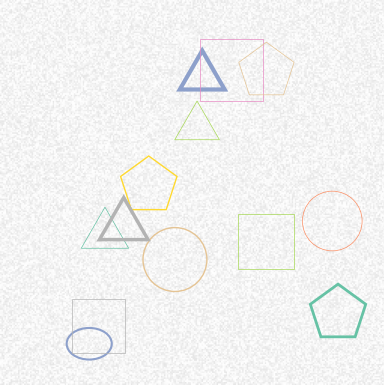[{"shape": "triangle", "thickness": 0.5, "radius": 0.36, "center": [0.273, 0.391]}, {"shape": "pentagon", "thickness": 2, "radius": 0.38, "center": [0.878, 0.186]}, {"shape": "circle", "thickness": 0.5, "radius": 0.39, "center": [0.863, 0.426]}, {"shape": "oval", "thickness": 1.5, "radius": 0.29, "center": [0.232, 0.107]}, {"shape": "triangle", "thickness": 3, "radius": 0.34, "center": [0.525, 0.801]}, {"shape": "square", "thickness": 0.5, "radius": 0.41, "center": [0.602, 0.819]}, {"shape": "square", "thickness": 0.5, "radius": 0.36, "center": [0.691, 0.372]}, {"shape": "triangle", "thickness": 0.5, "radius": 0.34, "center": [0.512, 0.671]}, {"shape": "pentagon", "thickness": 1, "radius": 0.39, "center": [0.386, 0.518]}, {"shape": "circle", "thickness": 1, "radius": 0.41, "center": [0.454, 0.326]}, {"shape": "pentagon", "thickness": 0.5, "radius": 0.38, "center": [0.692, 0.815]}, {"shape": "triangle", "thickness": 2.5, "radius": 0.36, "center": [0.321, 0.414]}, {"shape": "square", "thickness": 0.5, "radius": 0.35, "center": [0.256, 0.153]}]